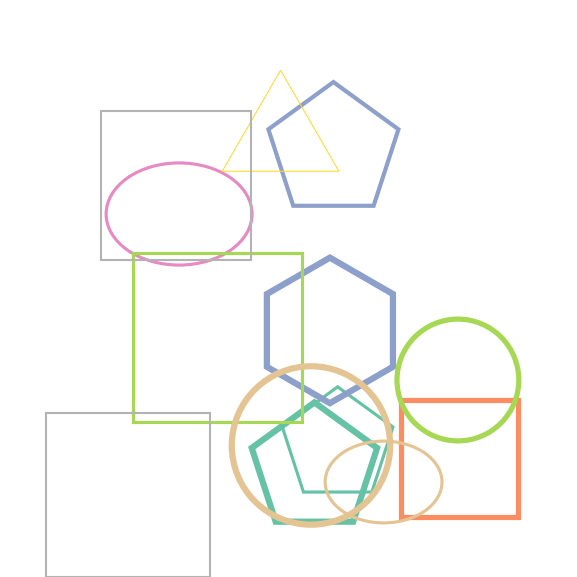[{"shape": "pentagon", "thickness": 3, "radius": 0.57, "center": [0.544, 0.188]}, {"shape": "pentagon", "thickness": 1.5, "radius": 0.5, "center": [0.585, 0.229]}, {"shape": "square", "thickness": 2.5, "radius": 0.51, "center": [0.796, 0.205]}, {"shape": "pentagon", "thickness": 2, "radius": 0.59, "center": [0.577, 0.739]}, {"shape": "hexagon", "thickness": 3, "radius": 0.63, "center": [0.571, 0.427]}, {"shape": "oval", "thickness": 1.5, "radius": 0.63, "center": [0.31, 0.629]}, {"shape": "circle", "thickness": 2.5, "radius": 0.53, "center": [0.793, 0.341]}, {"shape": "square", "thickness": 1.5, "radius": 0.73, "center": [0.377, 0.415]}, {"shape": "triangle", "thickness": 0.5, "radius": 0.58, "center": [0.486, 0.761]}, {"shape": "circle", "thickness": 3, "radius": 0.69, "center": [0.539, 0.228]}, {"shape": "oval", "thickness": 1.5, "radius": 0.51, "center": [0.664, 0.164]}, {"shape": "square", "thickness": 1, "radius": 0.65, "center": [0.304, 0.678]}, {"shape": "square", "thickness": 1, "radius": 0.71, "center": [0.222, 0.142]}]